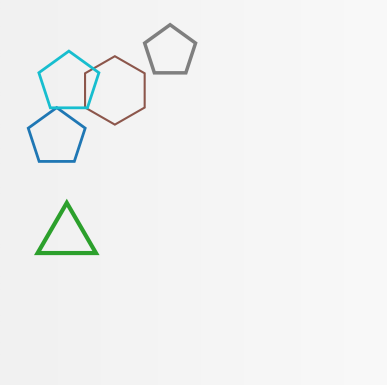[{"shape": "pentagon", "thickness": 2, "radius": 0.39, "center": [0.146, 0.643]}, {"shape": "triangle", "thickness": 3, "radius": 0.43, "center": [0.172, 0.386]}, {"shape": "hexagon", "thickness": 1.5, "radius": 0.44, "center": [0.296, 0.765]}, {"shape": "pentagon", "thickness": 2.5, "radius": 0.35, "center": [0.439, 0.867]}, {"shape": "pentagon", "thickness": 2, "radius": 0.41, "center": [0.178, 0.786]}]